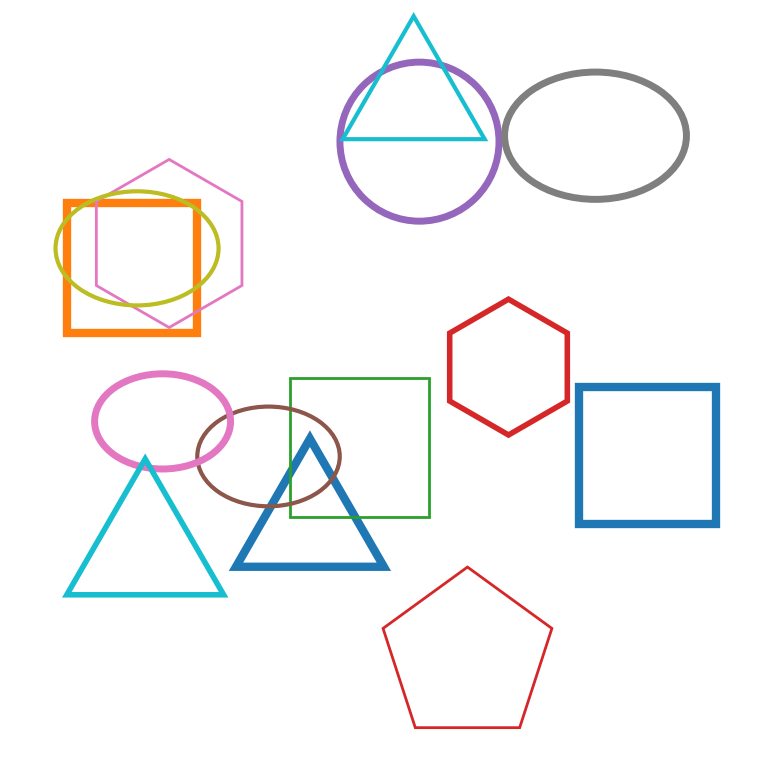[{"shape": "triangle", "thickness": 3, "radius": 0.55, "center": [0.403, 0.319]}, {"shape": "square", "thickness": 3, "radius": 0.44, "center": [0.841, 0.409]}, {"shape": "square", "thickness": 3, "radius": 0.42, "center": [0.171, 0.652]}, {"shape": "square", "thickness": 1, "radius": 0.45, "center": [0.467, 0.419]}, {"shape": "hexagon", "thickness": 2, "radius": 0.44, "center": [0.66, 0.523]}, {"shape": "pentagon", "thickness": 1, "radius": 0.58, "center": [0.607, 0.148]}, {"shape": "circle", "thickness": 2.5, "radius": 0.52, "center": [0.545, 0.816]}, {"shape": "oval", "thickness": 1.5, "radius": 0.46, "center": [0.349, 0.407]}, {"shape": "oval", "thickness": 2.5, "radius": 0.44, "center": [0.211, 0.453]}, {"shape": "hexagon", "thickness": 1, "radius": 0.55, "center": [0.22, 0.684]}, {"shape": "oval", "thickness": 2.5, "radius": 0.59, "center": [0.773, 0.824]}, {"shape": "oval", "thickness": 1.5, "radius": 0.53, "center": [0.178, 0.677]}, {"shape": "triangle", "thickness": 1.5, "radius": 0.53, "center": [0.537, 0.873]}, {"shape": "triangle", "thickness": 2, "radius": 0.59, "center": [0.189, 0.286]}]